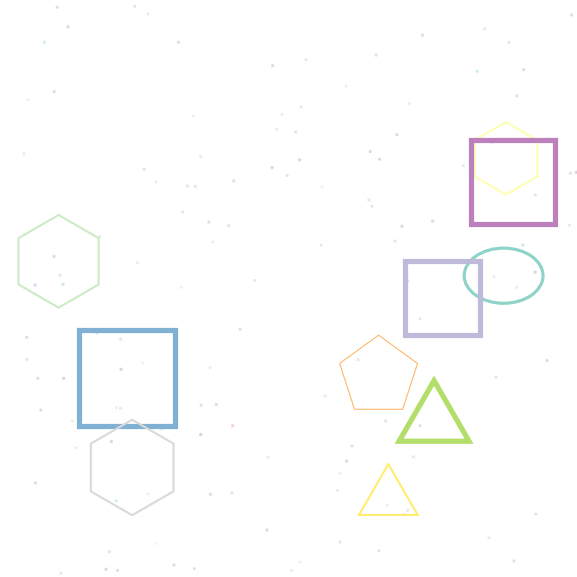[{"shape": "oval", "thickness": 1.5, "radius": 0.34, "center": [0.872, 0.522]}, {"shape": "hexagon", "thickness": 1, "radius": 0.31, "center": [0.876, 0.725]}, {"shape": "square", "thickness": 2.5, "radius": 0.32, "center": [0.766, 0.483]}, {"shape": "square", "thickness": 2.5, "radius": 0.42, "center": [0.22, 0.345]}, {"shape": "pentagon", "thickness": 0.5, "radius": 0.35, "center": [0.656, 0.348]}, {"shape": "triangle", "thickness": 2.5, "radius": 0.35, "center": [0.752, 0.27]}, {"shape": "hexagon", "thickness": 1, "radius": 0.41, "center": [0.229, 0.19]}, {"shape": "square", "thickness": 2.5, "radius": 0.36, "center": [0.889, 0.684]}, {"shape": "hexagon", "thickness": 1, "radius": 0.4, "center": [0.101, 0.547]}, {"shape": "triangle", "thickness": 1, "radius": 0.29, "center": [0.672, 0.137]}]